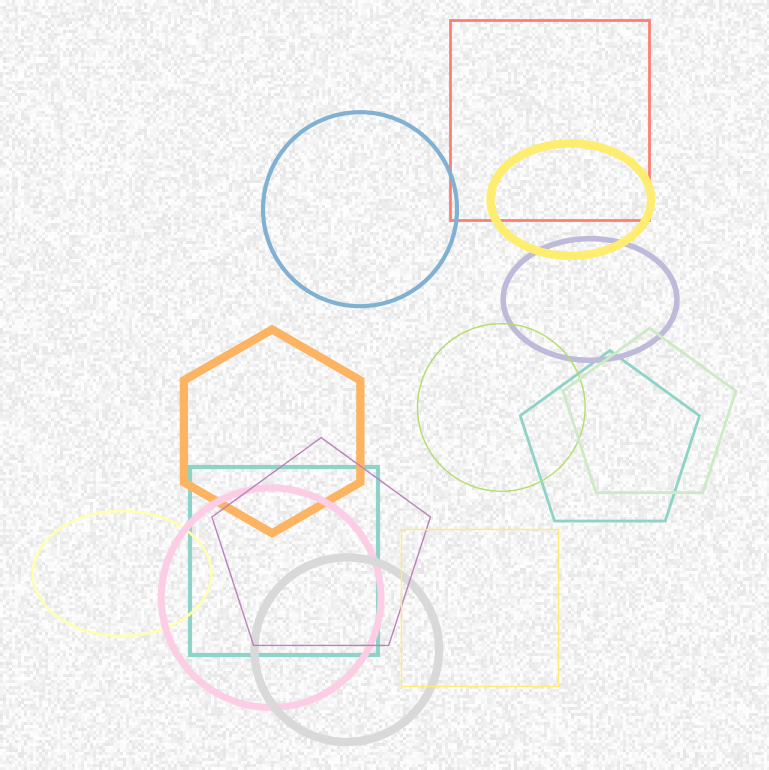[{"shape": "pentagon", "thickness": 1, "radius": 0.61, "center": [0.792, 0.422]}, {"shape": "square", "thickness": 1.5, "radius": 0.61, "center": [0.369, 0.272]}, {"shape": "oval", "thickness": 1, "radius": 0.58, "center": [0.159, 0.255]}, {"shape": "oval", "thickness": 2, "radius": 0.56, "center": [0.766, 0.611]}, {"shape": "square", "thickness": 1, "radius": 0.65, "center": [0.714, 0.844]}, {"shape": "circle", "thickness": 1.5, "radius": 0.63, "center": [0.468, 0.728]}, {"shape": "hexagon", "thickness": 3, "radius": 0.66, "center": [0.353, 0.44]}, {"shape": "circle", "thickness": 0.5, "radius": 0.54, "center": [0.651, 0.471]}, {"shape": "circle", "thickness": 2.5, "radius": 0.71, "center": [0.352, 0.224]}, {"shape": "circle", "thickness": 3, "radius": 0.6, "center": [0.45, 0.156]}, {"shape": "pentagon", "thickness": 0.5, "radius": 0.75, "center": [0.417, 0.282]}, {"shape": "pentagon", "thickness": 1, "radius": 0.59, "center": [0.843, 0.456]}, {"shape": "square", "thickness": 0.5, "radius": 0.51, "center": [0.623, 0.211]}, {"shape": "oval", "thickness": 3, "radius": 0.52, "center": [0.741, 0.741]}]